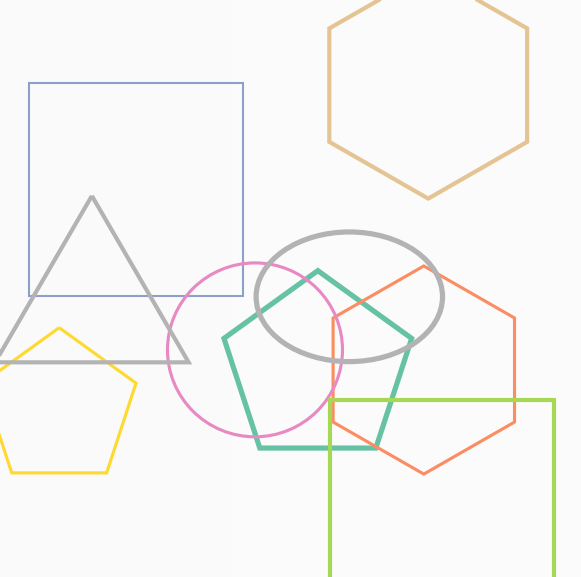[{"shape": "pentagon", "thickness": 2.5, "radius": 0.85, "center": [0.547, 0.361]}, {"shape": "hexagon", "thickness": 1.5, "radius": 0.9, "center": [0.729, 0.358]}, {"shape": "square", "thickness": 1, "radius": 0.92, "center": [0.234, 0.671]}, {"shape": "circle", "thickness": 1.5, "radius": 0.75, "center": [0.439, 0.393]}, {"shape": "square", "thickness": 2, "radius": 0.96, "center": [0.76, 0.114]}, {"shape": "pentagon", "thickness": 1.5, "radius": 0.69, "center": [0.102, 0.293]}, {"shape": "hexagon", "thickness": 2, "radius": 0.98, "center": [0.737, 0.852]}, {"shape": "oval", "thickness": 2.5, "radius": 0.8, "center": [0.601, 0.485]}, {"shape": "triangle", "thickness": 2, "radius": 0.96, "center": [0.158, 0.468]}]